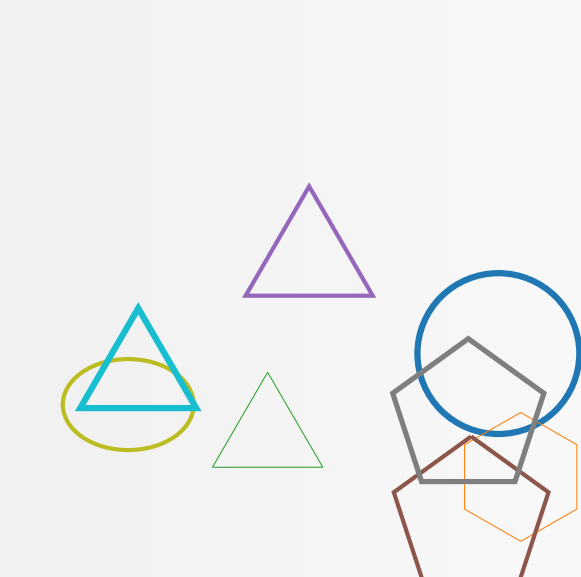[{"shape": "circle", "thickness": 3, "radius": 0.7, "center": [0.857, 0.387]}, {"shape": "hexagon", "thickness": 0.5, "radius": 0.56, "center": [0.896, 0.173]}, {"shape": "triangle", "thickness": 0.5, "radius": 0.55, "center": [0.46, 0.245]}, {"shape": "triangle", "thickness": 2, "radius": 0.63, "center": [0.532, 0.55]}, {"shape": "pentagon", "thickness": 2, "radius": 0.7, "center": [0.811, 0.103]}, {"shape": "pentagon", "thickness": 2.5, "radius": 0.68, "center": [0.806, 0.276]}, {"shape": "oval", "thickness": 2, "radius": 0.56, "center": [0.221, 0.299]}, {"shape": "triangle", "thickness": 3, "radius": 0.58, "center": [0.238, 0.35]}]